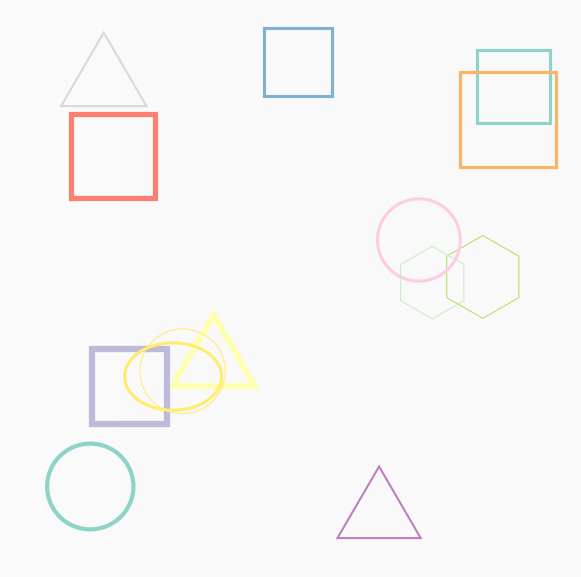[{"shape": "square", "thickness": 1.5, "radius": 0.32, "center": [0.883, 0.849]}, {"shape": "circle", "thickness": 2, "radius": 0.37, "center": [0.155, 0.157]}, {"shape": "triangle", "thickness": 3, "radius": 0.41, "center": [0.367, 0.372]}, {"shape": "square", "thickness": 3, "radius": 0.32, "center": [0.222, 0.329]}, {"shape": "square", "thickness": 2.5, "radius": 0.36, "center": [0.195, 0.729]}, {"shape": "square", "thickness": 1.5, "radius": 0.29, "center": [0.512, 0.892]}, {"shape": "square", "thickness": 1.5, "radius": 0.41, "center": [0.874, 0.792]}, {"shape": "hexagon", "thickness": 0.5, "radius": 0.36, "center": [0.831, 0.52]}, {"shape": "circle", "thickness": 1.5, "radius": 0.36, "center": [0.721, 0.584]}, {"shape": "triangle", "thickness": 1, "radius": 0.42, "center": [0.178, 0.858]}, {"shape": "triangle", "thickness": 1, "radius": 0.41, "center": [0.652, 0.109]}, {"shape": "hexagon", "thickness": 0.5, "radius": 0.31, "center": [0.744, 0.51]}, {"shape": "circle", "thickness": 0.5, "radius": 0.37, "center": [0.314, 0.356]}, {"shape": "oval", "thickness": 1.5, "radius": 0.42, "center": [0.298, 0.347]}]